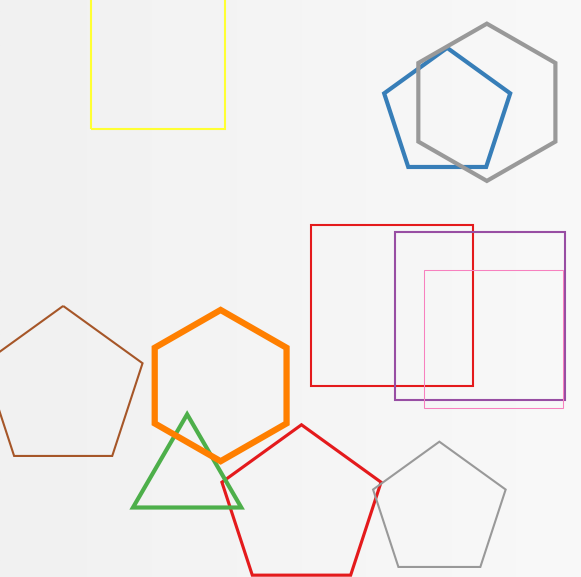[{"shape": "square", "thickness": 1, "radius": 0.7, "center": [0.674, 0.47]}, {"shape": "pentagon", "thickness": 1.5, "radius": 0.72, "center": [0.519, 0.12]}, {"shape": "pentagon", "thickness": 2, "radius": 0.57, "center": [0.769, 0.802]}, {"shape": "triangle", "thickness": 2, "radius": 0.54, "center": [0.322, 0.174]}, {"shape": "square", "thickness": 1, "radius": 0.73, "center": [0.825, 0.452]}, {"shape": "hexagon", "thickness": 3, "radius": 0.65, "center": [0.38, 0.331]}, {"shape": "square", "thickness": 1, "radius": 0.58, "center": [0.272, 0.891]}, {"shape": "pentagon", "thickness": 1, "radius": 0.72, "center": [0.109, 0.326]}, {"shape": "square", "thickness": 0.5, "radius": 0.6, "center": [0.85, 0.412]}, {"shape": "hexagon", "thickness": 2, "radius": 0.68, "center": [0.838, 0.822]}, {"shape": "pentagon", "thickness": 1, "radius": 0.6, "center": [0.756, 0.114]}]